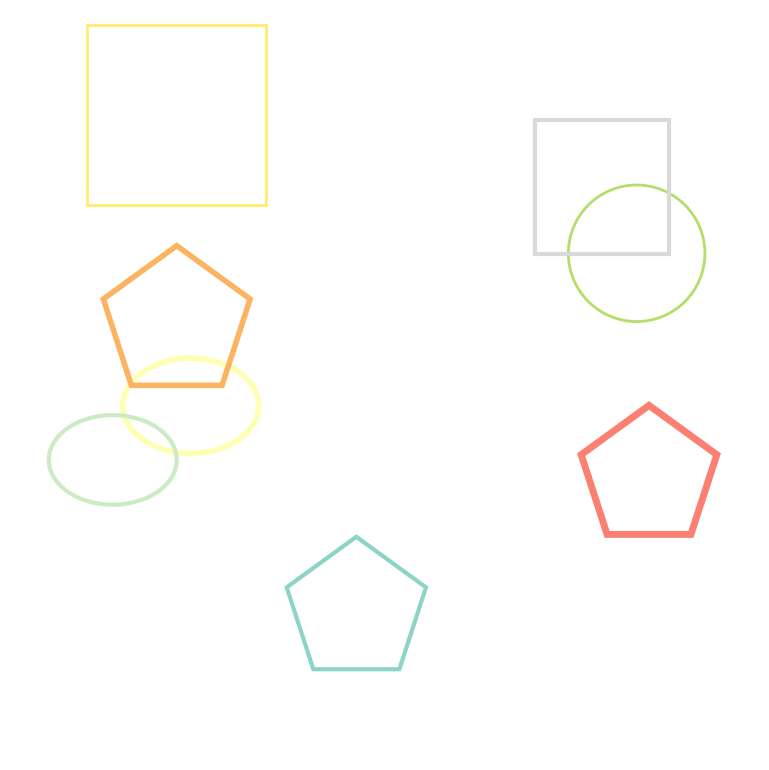[{"shape": "pentagon", "thickness": 1.5, "radius": 0.48, "center": [0.463, 0.208]}, {"shape": "oval", "thickness": 2, "radius": 0.44, "center": [0.248, 0.473]}, {"shape": "pentagon", "thickness": 2.5, "radius": 0.46, "center": [0.843, 0.381]}, {"shape": "pentagon", "thickness": 2, "radius": 0.5, "center": [0.23, 0.581]}, {"shape": "circle", "thickness": 1, "radius": 0.44, "center": [0.827, 0.671]}, {"shape": "square", "thickness": 1.5, "radius": 0.43, "center": [0.782, 0.758]}, {"shape": "oval", "thickness": 1.5, "radius": 0.42, "center": [0.146, 0.403]}, {"shape": "square", "thickness": 1, "radius": 0.58, "center": [0.229, 0.85]}]